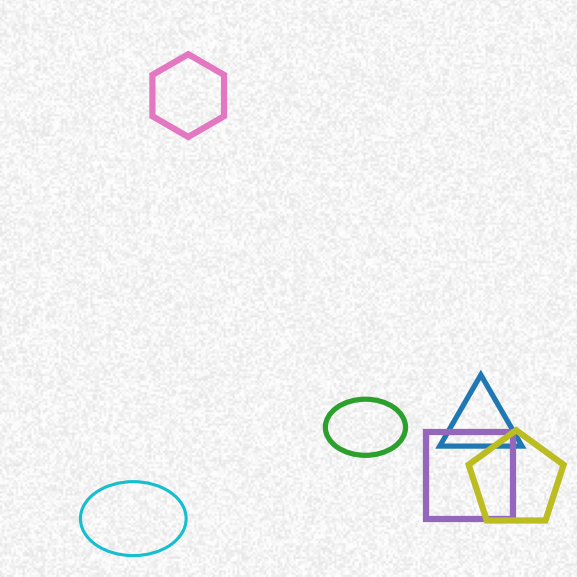[{"shape": "triangle", "thickness": 2.5, "radius": 0.41, "center": [0.833, 0.268]}, {"shape": "oval", "thickness": 2.5, "radius": 0.35, "center": [0.633, 0.259]}, {"shape": "square", "thickness": 3, "radius": 0.38, "center": [0.813, 0.175]}, {"shape": "hexagon", "thickness": 3, "radius": 0.36, "center": [0.326, 0.834]}, {"shape": "pentagon", "thickness": 3, "radius": 0.43, "center": [0.894, 0.168]}, {"shape": "oval", "thickness": 1.5, "radius": 0.46, "center": [0.231, 0.101]}]